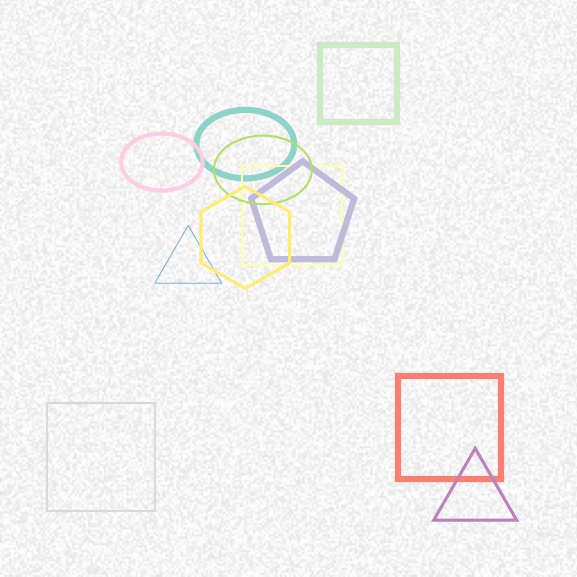[{"shape": "oval", "thickness": 3, "radius": 0.42, "center": [0.425, 0.75]}, {"shape": "square", "thickness": 1, "radius": 0.43, "center": [0.506, 0.626]}, {"shape": "pentagon", "thickness": 3, "radius": 0.47, "center": [0.524, 0.626]}, {"shape": "square", "thickness": 3, "radius": 0.44, "center": [0.779, 0.259]}, {"shape": "triangle", "thickness": 0.5, "radius": 0.33, "center": [0.326, 0.542]}, {"shape": "oval", "thickness": 1, "radius": 0.42, "center": [0.455, 0.705]}, {"shape": "oval", "thickness": 2, "radius": 0.35, "center": [0.28, 0.719]}, {"shape": "square", "thickness": 1, "radius": 0.47, "center": [0.175, 0.208]}, {"shape": "triangle", "thickness": 1.5, "radius": 0.41, "center": [0.823, 0.14]}, {"shape": "square", "thickness": 3, "radius": 0.33, "center": [0.62, 0.854]}, {"shape": "hexagon", "thickness": 1.5, "radius": 0.44, "center": [0.425, 0.588]}]